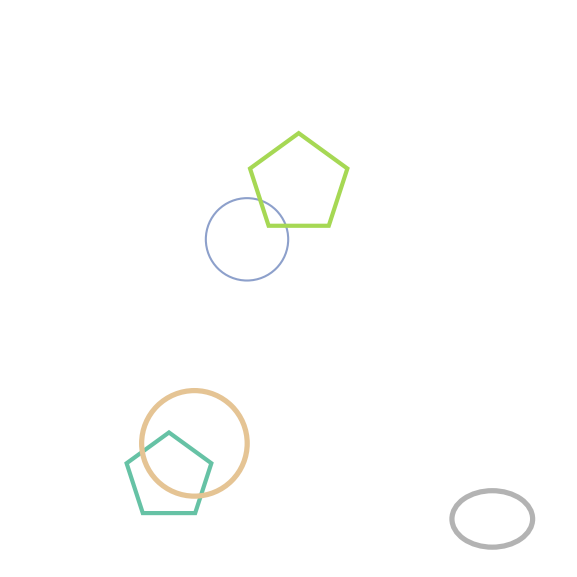[{"shape": "pentagon", "thickness": 2, "radius": 0.39, "center": [0.293, 0.173]}, {"shape": "circle", "thickness": 1, "radius": 0.36, "center": [0.428, 0.585]}, {"shape": "pentagon", "thickness": 2, "radius": 0.44, "center": [0.517, 0.68]}, {"shape": "circle", "thickness": 2.5, "radius": 0.46, "center": [0.337, 0.231]}, {"shape": "oval", "thickness": 2.5, "radius": 0.35, "center": [0.852, 0.101]}]